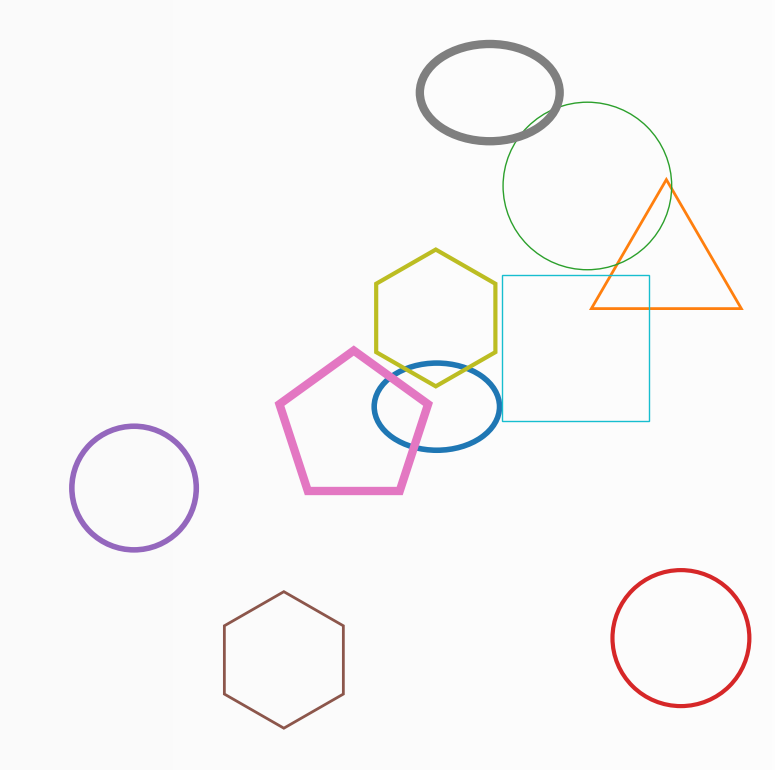[{"shape": "oval", "thickness": 2, "radius": 0.4, "center": [0.564, 0.472]}, {"shape": "triangle", "thickness": 1, "radius": 0.56, "center": [0.86, 0.655]}, {"shape": "circle", "thickness": 0.5, "radius": 0.54, "center": [0.758, 0.758]}, {"shape": "circle", "thickness": 1.5, "radius": 0.44, "center": [0.879, 0.171]}, {"shape": "circle", "thickness": 2, "radius": 0.4, "center": [0.173, 0.366]}, {"shape": "hexagon", "thickness": 1, "radius": 0.44, "center": [0.366, 0.143]}, {"shape": "pentagon", "thickness": 3, "radius": 0.5, "center": [0.456, 0.444]}, {"shape": "oval", "thickness": 3, "radius": 0.45, "center": [0.632, 0.88]}, {"shape": "hexagon", "thickness": 1.5, "radius": 0.44, "center": [0.562, 0.587]}, {"shape": "square", "thickness": 0.5, "radius": 0.47, "center": [0.742, 0.548]}]